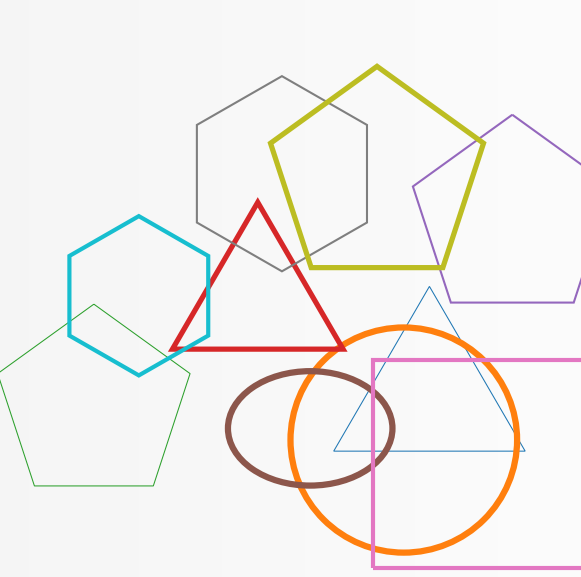[{"shape": "triangle", "thickness": 0.5, "radius": 0.95, "center": [0.739, 0.313]}, {"shape": "circle", "thickness": 3, "radius": 0.97, "center": [0.695, 0.237]}, {"shape": "pentagon", "thickness": 0.5, "radius": 0.87, "center": [0.161, 0.298]}, {"shape": "triangle", "thickness": 2.5, "radius": 0.85, "center": [0.443, 0.479]}, {"shape": "pentagon", "thickness": 1, "radius": 0.9, "center": [0.881, 0.621]}, {"shape": "oval", "thickness": 3, "radius": 0.71, "center": [0.534, 0.257]}, {"shape": "square", "thickness": 2, "radius": 0.9, "center": [0.822, 0.195]}, {"shape": "hexagon", "thickness": 1, "radius": 0.84, "center": [0.485, 0.698]}, {"shape": "pentagon", "thickness": 2.5, "radius": 0.96, "center": [0.649, 0.692]}, {"shape": "hexagon", "thickness": 2, "radius": 0.69, "center": [0.239, 0.487]}]